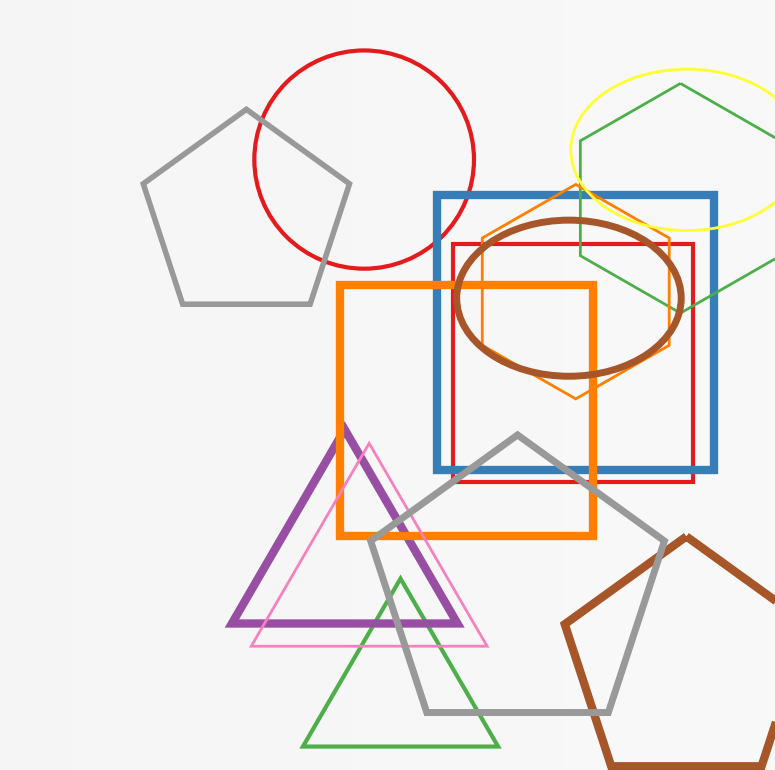[{"shape": "square", "thickness": 1.5, "radius": 0.77, "center": [0.74, 0.529]}, {"shape": "circle", "thickness": 1.5, "radius": 0.71, "center": [0.47, 0.793]}, {"shape": "square", "thickness": 3, "radius": 0.89, "center": [0.743, 0.568]}, {"shape": "hexagon", "thickness": 1, "radius": 0.75, "center": [0.878, 0.742]}, {"shape": "triangle", "thickness": 1.5, "radius": 0.73, "center": [0.517, 0.103]}, {"shape": "triangle", "thickness": 3, "radius": 0.84, "center": [0.445, 0.274]}, {"shape": "square", "thickness": 3, "radius": 0.81, "center": [0.602, 0.467]}, {"shape": "hexagon", "thickness": 1, "radius": 0.7, "center": [0.743, 0.621]}, {"shape": "oval", "thickness": 1, "radius": 0.75, "center": [0.886, 0.805]}, {"shape": "pentagon", "thickness": 3, "radius": 0.83, "center": [0.886, 0.138]}, {"shape": "oval", "thickness": 2.5, "radius": 0.72, "center": [0.734, 0.613]}, {"shape": "triangle", "thickness": 1, "radius": 0.88, "center": [0.476, 0.249]}, {"shape": "pentagon", "thickness": 2.5, "radius": 1.0, "center": [0.668, 0.236]}, {"shape": "pentagon", "thickness": 2, "radius": 0.7, "center": [0.318, 0.718]}]